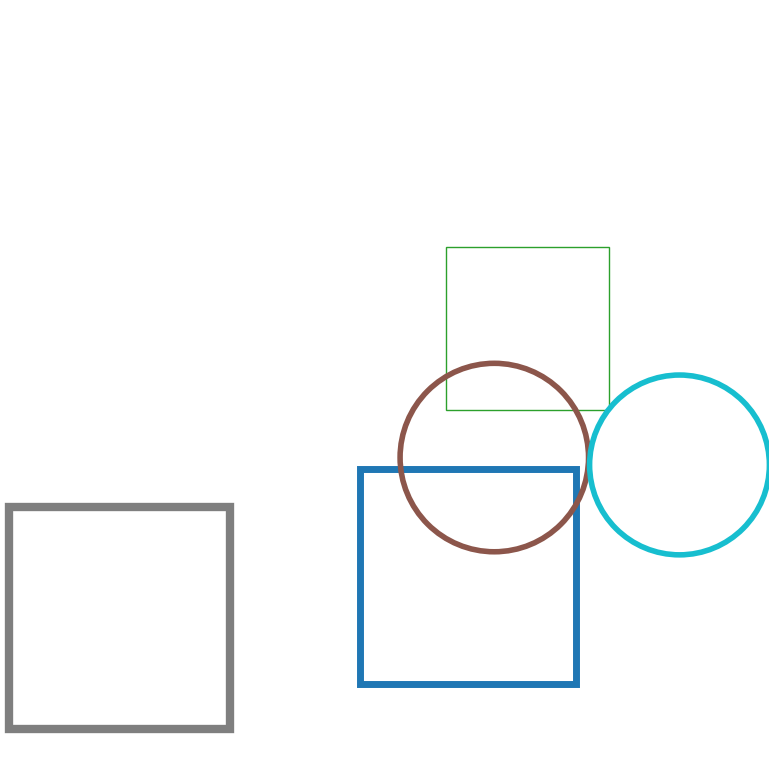[{"shape": "square", "thickness": 2.5, "radius": 0.7, "center": [0.608, 0.251]}, {"shape": "square", "thickness": 0.5, "radius": 0.53, "center": [0.685, 0.573]}, {"shape": "circle", "thickness": 2, "radius": 0.61, "center": [0.642, 0.406]}, {"shape": "square", "thickness": 3, "radius": 0.72, "center": [0.155, 0.197]}, {"shape": "circle", "thickness": 2, "radius": 0.58, "center": [0.882, 0.396]}]